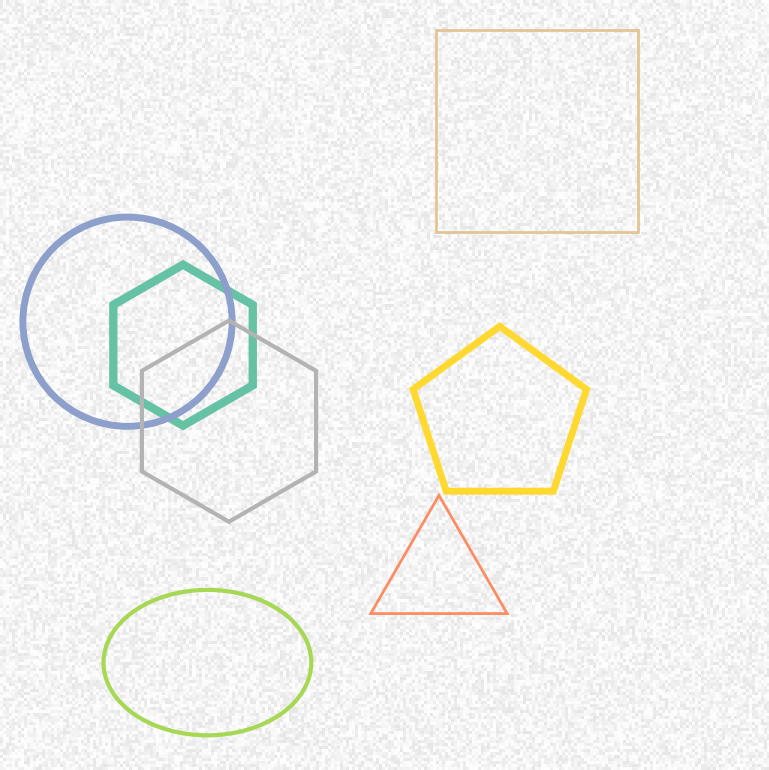[{"shape": "hexagon", "thickness": 3, "radius": 0.52, "center": [0.238, 0.552]}, {"shape": "triangle", "thickness": 1, "radius": 0.51, "center": [0.57, 0.254]}, {"shape": "circle", "thickness": 2.5, "radius": 0.68, "center": [0.166, 0.582]}, {"shape": "oval", "thickness": 1.5, "radius": 0.67, "center": [0.269, 0.139]}, {"shape": "pentagon", "thickness": 2.5, "radius": 0.59, "center": [0.649, 0.458]}, {"shape": "square", "thickness": 1, "radius": 0.66, "center": [0.697, 0.83]}, {"shape": "hexagon", "thickness": 1.5, "radius": 0.65, "center": [0.297, 0.453]}]